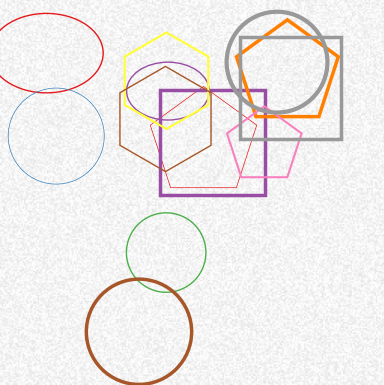[{"shape": "oval", "thickness": 1, "radius": 0.74, "center": [0.121, 0.862]}, {"shape": "pentagon", "thickness": 0.5, "radius": 0.73, "center": [0.529, 0.63]}, {"shape": "circle", "thickness": 0.5, "radius": 0.62, "center": [0.146, 0.647]}, {"shape": "circle", "thickness": 1, "radius": 0.52, "center": [0.432, 0.344]}, {"shape": "square", "thickness": 2.5, "radius": 0.69, "center": [0.552, 0.63]}, {"shape": "oval", "thickness": 1, "radius": 0.54, "center": [0.436, 0.763]}, {"shape": "pentagon", "thickness": 2.5, "radius": 0.7, "center": [0.746, 0.81]}, {"shape": "hexagon", "thickness": 1.5, "radius": 0.63, "center": [0.432, 0.79]}, {"shape": "hexagon", "thickness": 1, "radius": 0.68, "center": [0.43, 0.691]}, {"shape": "circle", "thickness": 2.5, "radius": 0.68, "center": [0.361, 0.138]}, {"shape": "pentagon", "thickness": 1.5, "radius": 0.51, "center": [0.686, 0.622]}, {"shape": "square", "thickness": 2.5, "radius": 0.66, "center": [0.755, 0.772]}, {"shape": "circle", "thickness": 3, "radius": 0.65, "center": [0.72, 0.839]}]